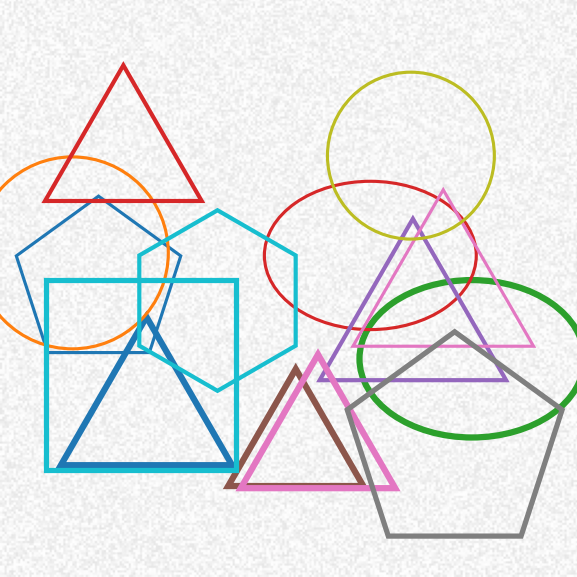[{"shape": "triangle", "thickness": 3, "radius": 0.86, "center": [0.254, 0.279]}, {"shape": "pentagon", "thickness": 1.5, "radius": 0.75, "center": [0.171, 0.51]}, {"shape": "circle", "thickness": 1.5, "radius": 0.83, "center": [0.125, 0.561]}, {"shape": "oval", "thickness": 3, "radius": 0.97, "center": [0.817, 0.378]}, {"shape": "triangle", "thickness": 2, "radius": 0.78, "center": [0.214, 0.729]}, {"shape": "oval", "thickness": 1.5, "radius": 0.92, "center": [0.641, 0.557]}, {"shape": "triangle", "thickness": 2, "radius": 0.93, "center": [0.715, 0.434]}, {"shape": "triangle", "thickness": 3, "radius": 0.68, "center": [0.512, 0.225]}, {"shape": "triangle", "thickness": 1.5, "radius": 0.9, "center": [0.768, 0.49]}, {"shape": "triangle", "thickness": 3, "radius": 0.77, "center": [0.551, 0.231]}, {"shape": "pentagon", "thickness": 2.5, "radius": 0.98, "center": [0.787, 0.229]}, {"shape": "circle", "thickness": 1.5, "radius": 0.72, "center": [0.712, 0.73]}, {"shape": "hexagon", "thickness": 2, "radius": 0.78, "center": [0.377, 0.479]}, {"shape": "square", "thickness": 2.5, "radius": 0.82, "center": [0.244, 0.35]}]